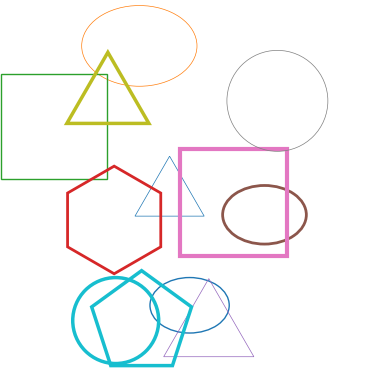[{"shape": "oval", "thickness": 1, "radius": 0.51, "center": [0.492, 0.207]}, {"shape": "triangle", "thickness": 0.5, "radius": 0.52, "center": [0.44, 0.491]}, {"shape": "oval", "thickness": 0.5, "radius": 0.75, "center": [0.362, 0.881]}, {"shape": "square", "thickness": 1, "radius": 0.69, "center": [0.141, 0.671]}, {"shape": "hexagon", "thickness": 2, "radius": 0.7, "center": [0.297, 0.429]}, {"shape": "triangle", "thickness": 0.5, "radius": 0.68, "center": [0.542, 0.141]}, {"shape": "oval", "thickness": 2, "radius": 0.54, "center": [0.687, 0.442]}, {"shape": "square", "thickness": 3, "radius": 0.69, "center": [0.607, 0.474]}, {"shape": "circle", "thickness": 0.5, "radius": 0.66, "center": [0.72, 0.738]}, {"shape": "triangle", "thickness": 2.5, "radius": 0.62, "center": [0.28, 0.741]}, {"shape": "pentagon", "thickness": 2.5, "radius": 0.68, "center": [0.368, 0.161]}, {"shape": "circle", "thickness": 2.5, "radius": 0.56, "center": [0.301, 0.167]}]